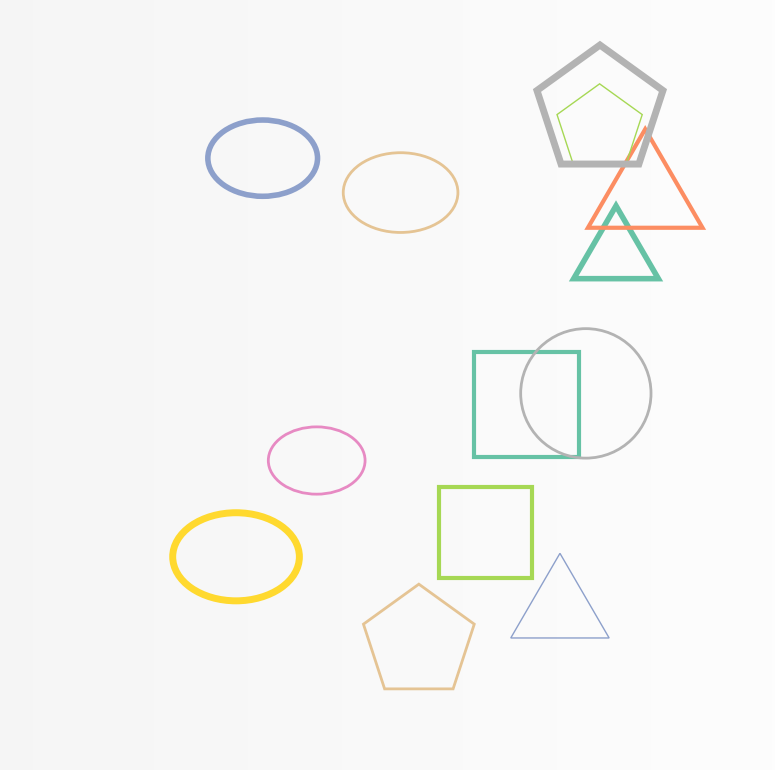[{"shape": "square", "thickness": 1.5, "radius": 0.34, "center": [0.679, 0.474]}, {"shape": "triangle", "thickness": 2, "radius": 0.32, "center": [0.795, 0.67]}, {"shape": "triangle", "thickness": 1.5, "radius": 0.43, "center": [0.833, 0.747]}, {"shape": "triangle", "thickness": 0.5, "radius": 0.37, "center": [0.723, 0.208]}, {"shape": "oval", "thickness": 2, "radius": 0.35, "center": [0.339, 0.795]}, {"shape": "oval", "thickness": 1, "radius": 0.31, "center": [0.409, 0.402]}, {"shape": "pentagon", "thickness": 0.5, "radius": 0.29, "center": [0.774, 0.833]}, {"shape": "square", "thickness": 1.5, "radius": 0.3, "center": [0.626, 0.308]}, {"shape": "oval", "thickness": 2.5, "radius": 0.41, "center": [0.305, 0.277]}, {"shape": "oval", "thickness": 1, "radius": 0.37, "center": [0.517, 0.75]}, {"shape": "pentagon", "thickness": 1, "radius": 0.38, "center": [0.54, 0.166]}, {"shape": "pentagon", "thickness": 2.5, "radius": 0.43, "center": [0.774, 0.856]}, {"shape": "circle", "thickness": 1, "radius": 0.42, "center": [0.756, 0.489]}]